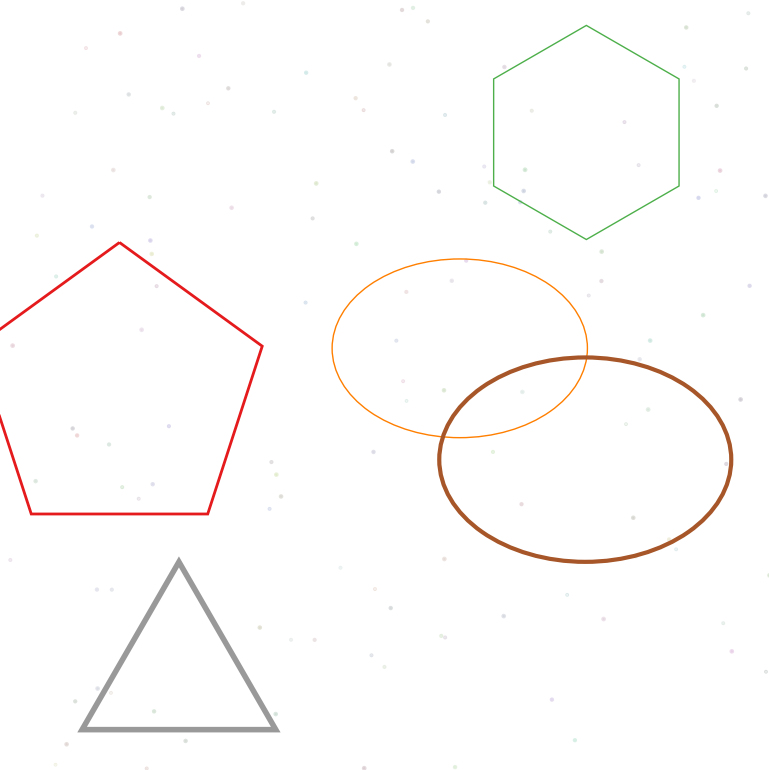[{"shape": "pentagon", "thickness": 1, "radius": 0.97, "center": [0.155, 0.49]}, {"shape": "hexagon", "thickness": 0.5, "radius": 0.7, "center": [0.761, 0.828]}, {"shape": "oval", "thickness": 0.5, "radius": 0.83, "center": [0.597, 0.548]}, {"shape": "oval", "thickness": 1.5, "radius": 0.95, "center": [0.76, 0.403]}, {"shape": "triangle", "thickness": 2, "radius": 0.73, "center": [0.232, 0.125]}]